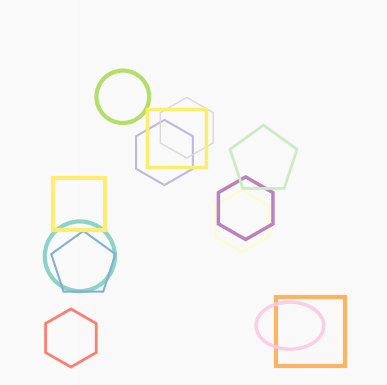[{"shape": "circle", "thickness": 3, "radius": 0.45, "center": [0.206, 0.334]}, {"shape": "hexagon", "thickness": 1, "radius": 0.4, "center": [0.625, 0.426]}, {"shape": "hexagon", "thickness": 1.5, "radius": 0.42, "center": [0.424, 0.604]}, {"shape": "hexagon", "thickness": 2, "radius": 0.38, "center": [0.183, 0.122]}, {"shape": "pentagon", "thickness": 1.5, "radius": 0.44, "center": [0.215, 0.313]}, {"shape": "square", "thickness": 3, "radius": 0.45, "center": [0.801, 0.138]}, {"shape": "circle", "thickness": 3, "radius": 0.34, "center": [0.317, 0.749]}, {"shape": "oval", "thickness": 2.5, "radius": 0.44, "center": [0.748, 0.154]}, {"shape": "hexagon", "thickness": 1, "radius": 0.39, "center": [0.482, 0.668]}, {"shape": "hexagon", "thickness": 2.5, "radius": 0.41, "center": [0.634, 0.459]}, {"shape": "pentagon", "thickness": 2, "radius": 0.45, "center": [0.68, 0.584]}, {"shape": "square", "thickness": 2.5, "radius": 0.38, "center": [0.456, 0.642]}, {"shape": "square", "thickness": 3, "radius": 0.34, "center": [0.204, 0.469]}]